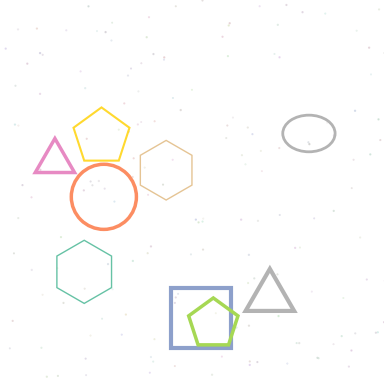[{"shape": "hexagon", "thickness": 1, "radius": 0.41, "center": [0.219, 0.294]}, {"shape": "circle", "thickness": 2.5, "radius": 0.42, "center": [0.27, 0.489]}, {"shape": "square", "thickness": 3, "radius": 0.39, "center": [0.521, 0.174]}, {"shape": "triangle", "thickness": 2.5, "radius": 0.29, "center": [0.143, 0.581]}, {"shape": "pentagon", "thickness": 2.5, "radius": 0.34, "center": [0.554, 0.159]}, {"shape": "pentagon", "thickness": 1.5, "radius": 0.38, "center": [0.264, 0.645]}, {"shape": "hexagon", "thickness": 1, "radius": 0.39, "center": [0.432, 0.558]}, {"shape": "triangle", "thickness": 3, "radius": 0.36, "center": [0.701, 0.229]}, {"shape": "oval", "thickness": 2, "radius": 0.34, "center": [0.802, 0.653]}]